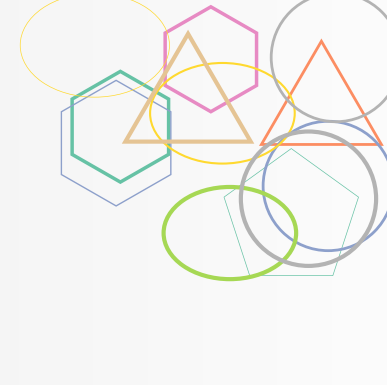[{"shape": "pentagon", "thickness": 0.5, "radius": 0.91, "center": [0.752, 0.432]}, {"shape": "hexagon", "thickness": 2.5, "radius": 0.72, "center": [0.311, 0.671]}, {"shape": "triangle", "thickness": 2, "radius": 0.89, "center": [0.829, 0.714]}, {"shape": "circle", "thickness": 2, "radius": 0.84, "center": [0.847, 0.517]}, {"shape": "hexagon", "thickness": 1, "radius": 0.82, "center": [0.3, 0.628]}, {"shape": "hexagon", "thickness": 2.5, "radius": 0.68, "center": [0.544, 0.846]}, {"shape": "oval", "thickness": 3, "radius": 0.86, "center": [0.593, 0.395]}, {"shape": "oval", "thickness": 0.5, "radius": 0.96, "center": [0.245, 0.882]}, {"shape": "oval", "thickness": 1.5, "radius": 0.93, "center": [0.574, 0.706]}, {"shape": "triangle", "thickness": 3, "radius": 0.93, "center": [0.485, 0.726]}, {"shape": "circle", "thickness": 3, "radius": 0.87, "center": [0.796, 0.484]}, {"shape": "circle", "thickness": 2, "radius": 0.84, "center": [0.867, 0.851]}]